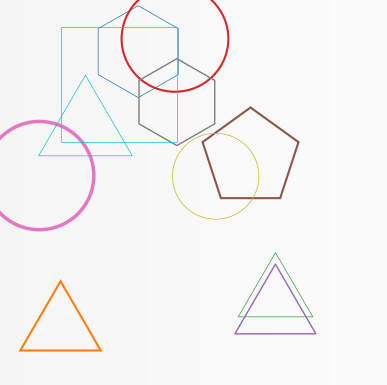[{"shape": "hexagon", "thickness": 0.5, "radius": 0.6, "center": [0.357, 0.866]}, {"shape": "triangle", "thickness": 1.5, "radius": 0.6, "center": [0.156, 0.15]}, {"shape": "triangle", "thickness": 0.5, "radius": 0.56, "center": [0.711, 0.233]}, {"shape": "circle", "thickness": 1.5, "radius": 0.69, "center": [0.452, 0.899]}, {"shape": "triangle", "thickness": 1, "radius": 0.6, "center": [0.711, 0.193]}, {"shape": "pentagon", "thickness": 1.5, "radius": 0.65, "center": [0.647, 0.591]}, {"shape": "circle", "thickness": 2.5, "radius": 0.7, "center": [0.102, 0.544]}, {"shape": "hexagon", "thickness": 1, "radius": 0.56, "center": [0.456, 0.735]}, {"shape": "circle", "thickness": 0.5, "radius": 0.56, "center": [0.557, 0.542]}, {"shape": "square", "thickness": 0.5, "radius": 0.75, "center": [0.307, 0.781]}, {"shape": "triangle", "thickness": 0.5, "radius": 0.7, "center": [0.22, 0.665]}]